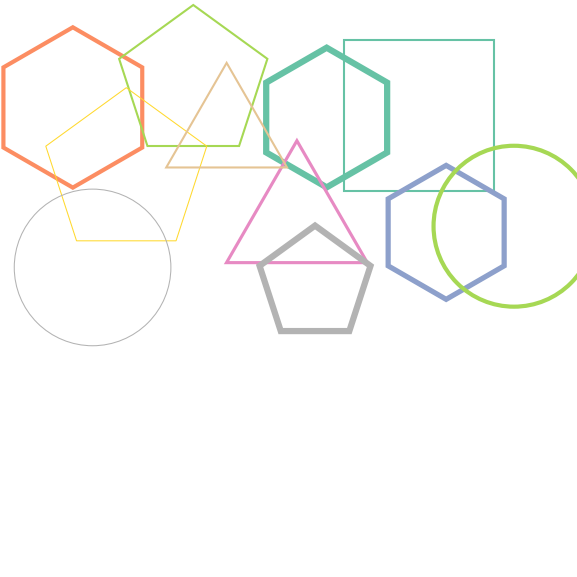[{"shape": "hexagon", "thickness": 3, "radius": 0.6, "center": [0.566, 0.796]}, {"shape": "square", "thickness": 1, "radius": 0.65, "center": [0.725, 0.799]}, {"shape": "hexagon", "thickness": 2, "radius": 0.69, "center": [0.126, 0.813]}, {"shape": "hexagon", "thickness": 2.5, "radius": 0.58, "center": [0.773, 0.597]}, {"shape": "triangle", "thickness": 1.5, "radius": 0.7, "center": [0.514, 0.615]}, {"shape": "pentagon", "thickness": 1, "radius": 0.67, "center": [0.335, 0.856]}, {"shape": "circle", "thickness": 2, "radius": 0.7, "center": [0.89, 0.607]}, {"shape": "pentagon", "thickness": 0.5, "radius": 0.73, "center": [0.219, 0.701]}, {"shape": "triangle", "thickness": 1, "radius": 0.6, "center": [0.392, 0.77]}, {"shape": "circle", "thickness": 0.5, "radius": 0.68, "center": [0.16, 0.536]}, {"shape": "pentagon", "thickness": 3, "radius": 0.5, "center": [0.546, 0.508]}]